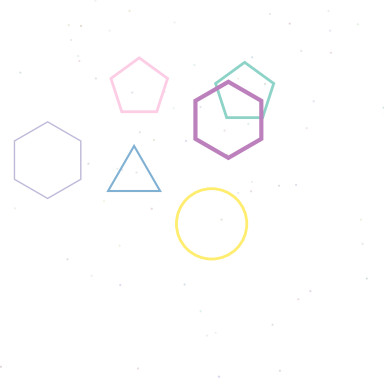[{"shape": "pentagon", "thickness": 2, "radius": 0.4, "center": [0.635, 0.759]}, {"shape": "hexagon", "thickness": 1, "radius": 0.5, "center": [0.124, 0.584]}, {"shape": "triangle", "thickness": 1.5, "radius": 0.39, "center": [0.348, 0.543]}, {"shape": "pentagon", "thickness": 2, "radius": 0.39, "center": [0.362, 0.772]}, {"shape": "hexagon", "thickness": 3, "radius": 0.49, "center": [0.593, 0.689]}, {"shape": "circle", "thickness": 2, "radius": 0.46, "center": [0.55, 0.419]}]